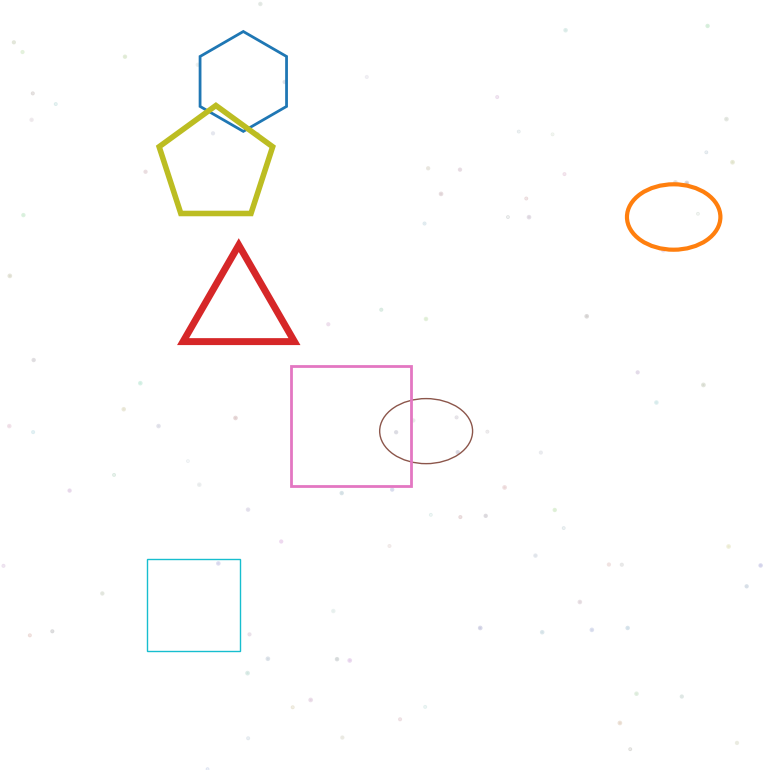[{"shape": "hexagon", "thickness": 1, "radius": 0.32, "center": [0.316, 0.894]}, {"shape": "oval", "thickness": 1.5, "radius": 0.3, "center": [0.875, 0.718]}, {"shape": "triangle", "thickness": 2.5, "radius": 0.42, "center": [0.31, 0.598]}, {"shape": "oval", "thickness": 0.5, "radius": 0.3, "center": [0.553, 0.44]}, {"shape": "square", "thickness": 1, "radius": 0.39, "center": [0.456, 0.447]}, {"shape": "pentagon", "thickness": 2, "radius": 0.39, "center": [0.28, 0.785]}, {"shape": "square", "thickness": 0.5, "radius": 0.3, "center": [0.252, 0.214]}]